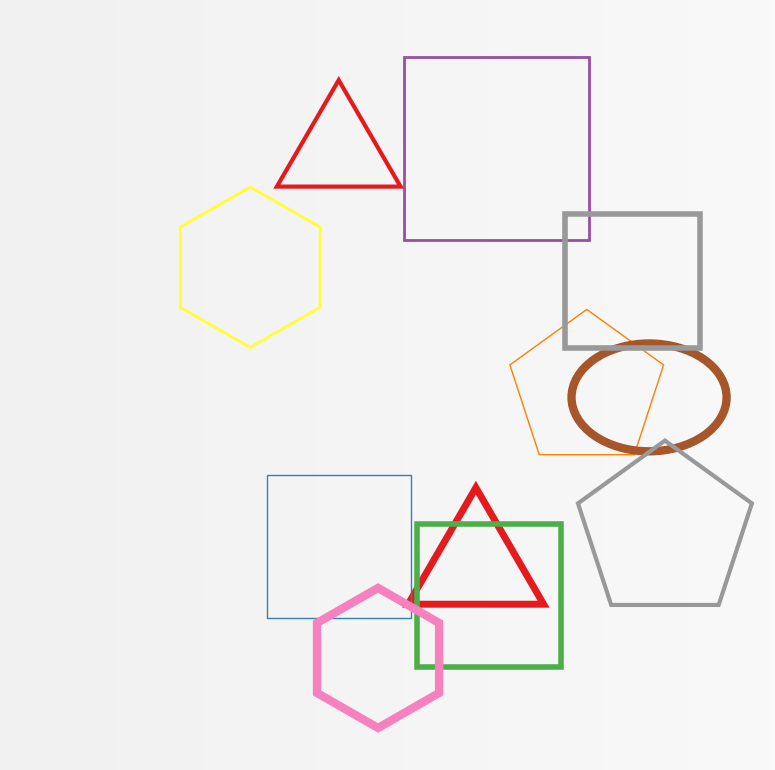[{"shape": "triangle", "thickness": 2.5, "radius": 0.5, "center": [0.614, 0.266]}, {"shape": "triangle", "thickness": 1.5, "radius": 0.46, "center": [0.437, 0.804]}, {"shape": "square", "thickness": 0.5, "radius": 0.47, "center": [0.437, 0.29]}, {"shape": "square", "thickness": 2, "radius": 0.46, "center": [0.631, 0.227]}, {"shape": "square", "thickness": 1, "radius": 0.59, "center": [0.641, 0.807]}, {"shape": "pentagon", "thickness": 0.5, "radius": 0.52, "center": [0.757, 0.494]}, {"shape": "hexagon", "thickness": 1, "radius": 0.52, "center": [0.323, 0.653]}, {"shape": "oval", "thickness": 3, "radius": 0.5, "center": [0.837, 0.484]}, {"shape": "hexagon", "thickness": 3, "radius": 0.45, "center": [0.488, 0.146]}, {"shape": "pentagon", "thickness": 1.5, "radius": 0.59, "center": [0.858, 0.31]}, {"shape": "square", "thickness": 2, "radius": 0.44, "center": [0.816, 0.635]}]